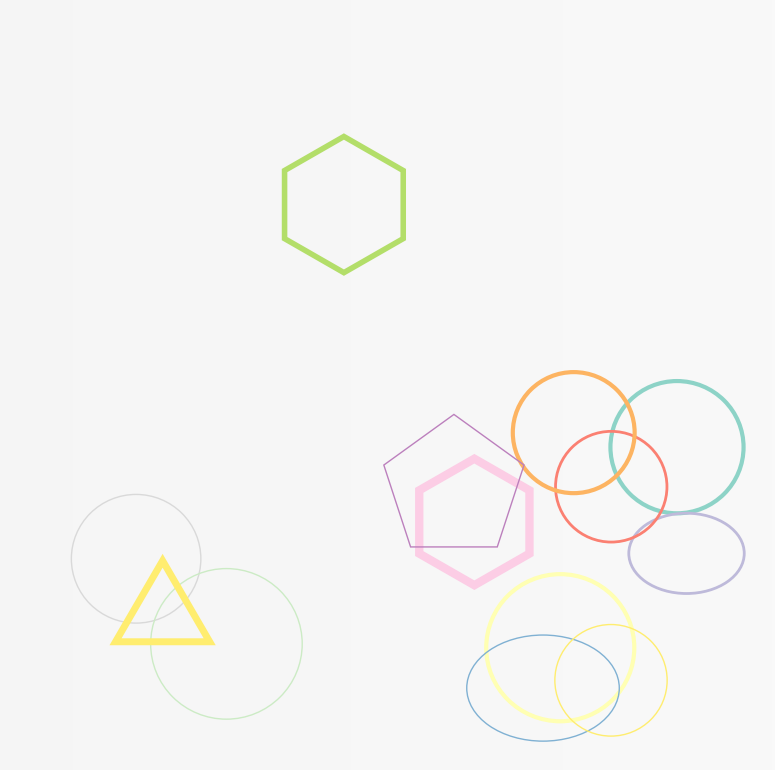[{"shape": "circle", "thickness": 1.5, "radius": 0.43, "center": [0.874, 0.419]}, {"shape": "circle", "thickness": 1.5, "radius": 0.48, "center": [0.723, 0.159]}, {"shape": "oval", "thickness": 1, "radius": 0.37, "center": [0.886, 0.281]}, {"shape": "circle", "thickness": 1, "radius": 0.36, "center": [0.789, 0.368]}, {"shape": "oval", "thickness": 0.5, "radius": 0.49, "center": [0.701, 0.106]}, {"shape": "circle", "thickness": 1.5, "radius": 0.39, "center": [0.74, 0.438]}, {"shape": "hexagon", "thickness": 2, "radius": 0.44, "center": [0.444, 0.734]}, {"shape": "hexagon", "thickness": 3, "radius": 0.41, "center": [0.612, 0.322]}, {"shape": "circle", "thickness": 0.5, "radius": 0.42, "center": [0.176, 0.274]}, {"shape": "pentagon", "thickness": 0.5, "radius": 0.48, "center": [0.586, 0.367]}, {"shape": "circle", "thickness": 0.5, "radius": 0.49, "center": [0.292, 0.164]}, {"shape": "circle", "thickness": 0.5, "radius": 0.36, "center": [0.788, 0.116]}, {"shape": "triangle", "thickness": 2.5, "radius": 0.35, "center": [0.21, 0.202]}]